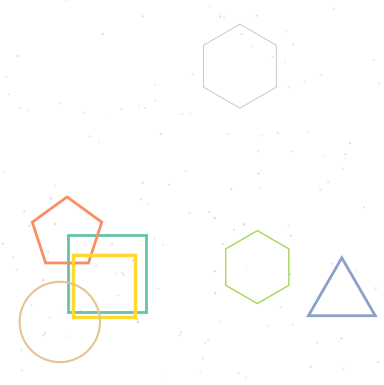[{"shape": "square", "thickness": 2, "radius": 0.51, "center": [0.277, 0.289]}, {"shape": "pentagon", "thickness": 2, "radius": 0.47, "center": [0.174, 0.394]}, {"shape": "triangle", "thickness": 2, "radius": 0.5, "center": [0.888, 0.23]}, {"shape": "hexagon", "thickness": 1, "radius": 0.47, "center": [0.668, 0.306]}, {"shape": "square", "thickness": 2.5, "radius": 0.4, "center": [0.27, 0.257]}, {"shape": "circle", "thickness": 1.5, "radius": 0.52, "center": [0.155, 0.164]}, {"shape": "hexagon", "thickness": 0.5, "radius": 0.55, "center": [0.623, 0.828]}]